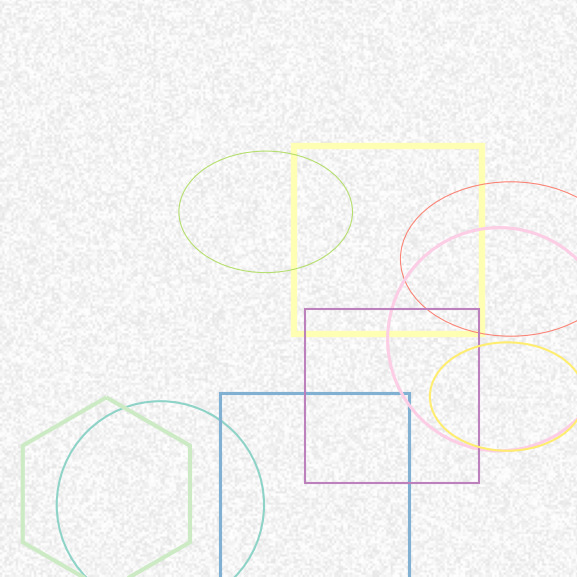[{"shape": "circle", "thickness": 1, "radius": 0.9, "center": [0.278, 0.125]}, {"shape": "square", "thickness": 3, "radius": 0.81, "center": [0.672, 0.584]}, {"shape": "oval", "thickness": 0.5, "radius": 0.95, "center": [0.884, 0.551]}, {"shape": "square", "thickness": 1.5, "radius": 0.82, "center": [0.545, 0.155]}, {"shape": "oval", "thickness": 0.5, "radius": 0.75, "center": [0.46, 0.632]}, {"shape": "circle", "thickness": 1.5, "radius": 0.97, "center": [0.864, 0.412]}, {"shape": "square", "thickness": 1, "radius": 0.75, "center": [0.679, 0.313]}, {"shape": "hexagon", "thickness": 2, "radius": 0.84, "center": [0.184, 0.144]}, {"shape": "oval", "thickness": 1, "radius": 0.67, "center": [0.879, 0.312]}]